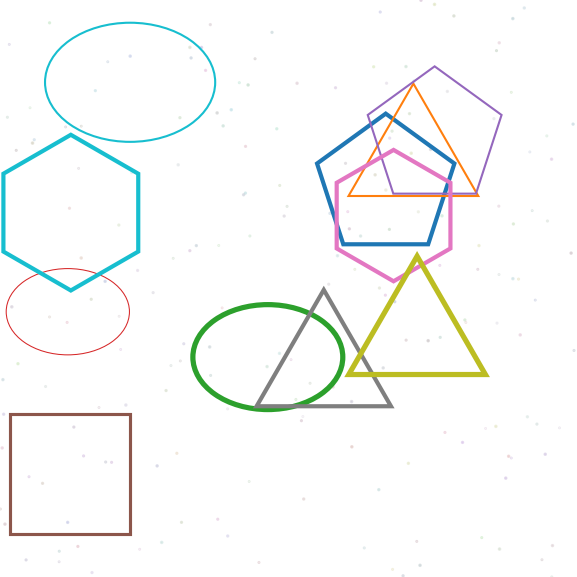[{"shape": "pentagon", "thickness": 2, "radius": 0.63, "center": [0.668, 0.677]}, {"shape": "triangle", "thickness": 1, "radius": 0.65, "center": [0.716, 0.725]}, {"shape": "oval", "thickness": 2.5, "radius": 0.65, "center": [0.464, 0.381]}, {"shape": "oval", "thickness": 0.5, "radius": 0.53, "center": [0.117, 0.459]}, {"shape": "pentagon", "thickness": 1, "radius": 0.61, "center": [0.753, 0.762]}, {"shape": "square", "thickness": 1.5, "radius": 0.52, "center": [0.121, 0.178]}, {"shape": "hexagon", "thickness": 2, "radius": 0.57, "center": [0.681, 0.626]}, {"shape": "triangle", "thickness": 2, "radius": 0.67, "center": [0.561, 0.363]}, {"shape": "triangle", "thickness": 2.5, "radius": 0.68, "center": [0.722, 0.419]}, {"shape": "oval", "thickness": 1, "radius": 0.74, "center": [0.225, 0.857]}, {"shape": "hexagon", "thickness": 2, "radius": 0.67, "center": [0.123, 0.631]}]